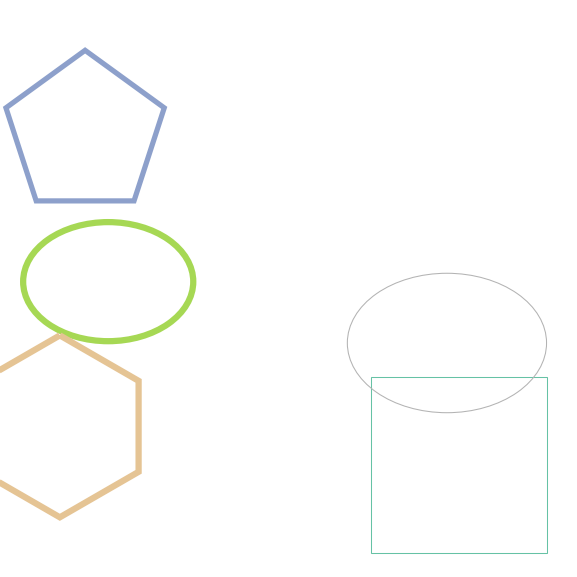[{"shape": "square", "thickness": 0.5, "radius": 0.77, "center": [0.795, 0.194]}, {"shape": "pentagon", "thickness": 2.5, "radius": 0.72, "center": [0.147, 0.768]}, {"shape": "oval", "thickness": 3, "radius": 0.74, "center": [0.187, 0.511]}, {"shape": "hexagon", "thickness": 3, "radius": 0.79, "center": [0.104, 0.261]}, {"shape": "oval", "thickness": 0.5, "radius": 0.86, "center": [0.774, 0.405]}]